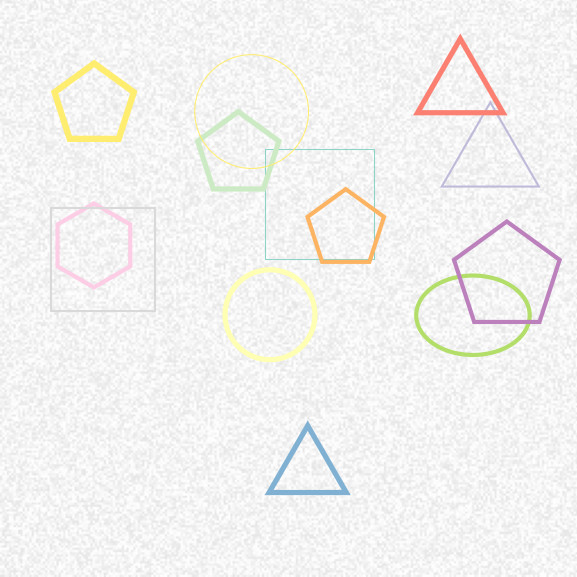[{"shape": "square", "thickness": 0.5, "radius": 0.47, "center": [0.553, 0.646]}, {"shape": "circle", "thickness": 2.5, "radius": 0.39, "center": [0.467, 0.454]}, {"shape": "triangle", "thickness": 1, "radius": 0.49, "center": [0.849, 0.725]}, {"shape": "triangle", "thickness": 2.5, "radius": 0.43, "center": [0.797, 0.847]}, {"shape": "triangle", "thickness": 2.5, "radius": 0.39, "center": [0.533, 0.185]}, {"shape": "pentagon", "thickness": 2, "radius": 0.35, "center": [0.599, 0.602]}, {"shape": "oval", "thickness": 2, "radius": 0.49, "center": [0.819, 0.453]}, {"shape": "hexagon", "thickness": 2, "radius": 0.36, "center": [0.163, 0.574]}, {"shape": "square", "thickness": 1, "radius": 0.45, "center": [0.178, 0.55]}, {"shape": "pentagon", "thickness": 2, "radius": 0.48, "center": [0.878, 0.519]}, {"shape": "pentagon", "thickness": 2.5, "radius": 0.37, "center": [0.413, 0.732]}, {"shape": "circle", "thickness": 0.5, "radius": 0.49, "center": [0.436, 0.806]}, {"shape": "pentagon", "thickness": 3, "radius": 0.36, "center": [0.163, 0.817]}]